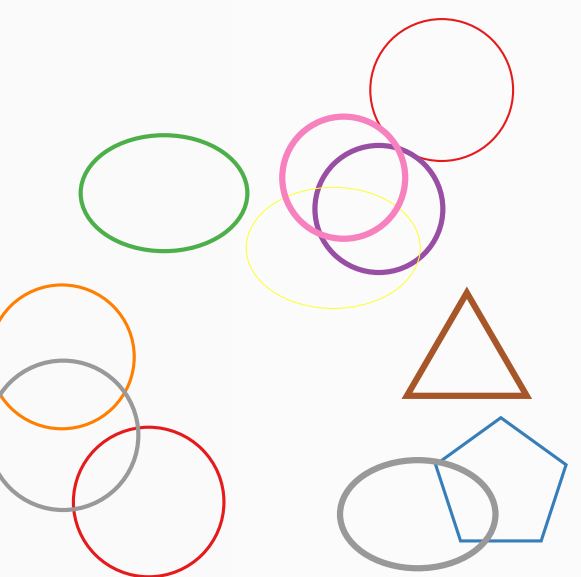[{"shape": "circle", "thickness": 1.5, "radius": 0.65, "center": [0.256, 0.13]}, {"shape": "circle", "thickness": 1, "radius": 0.61, "center": [0.76, 0.843]}, {"shape": "pentagon", "thickness": 1.5, "radius": 0.59, "center": [0.862, 0.158]}, {"shape": "oval", "thickness": 2, "radius": 0.72, "center": [0.282, 0.665]}, {"shape": "circle", "thickness": 2.5, "radius": 0.55, "center": [0.652, 0.637]}, {"shape": "circle", "thickness": 1.5, "radius": 0.62, "center": [0.106, 0.381]}, {"shape": "oval", "thickness": 0.5, "radius": 0.75, "center": [0.573, 0.57]}, {"shape": "triangle", "thickness": 3, "radius": 0.59, "center": [0.803, 0.373]}, {"shape": "circle", "thickness": 3, "radius": 0.53, "center": [0.591, 0.691]}, {"shape": "circle", "thickness": 2, "radius": 0.65, "center": [0.109, 0.245]}, {"shape": "oval", "thickness": 3, "radius": 0.67, "center": [0.719, 0.109]}]